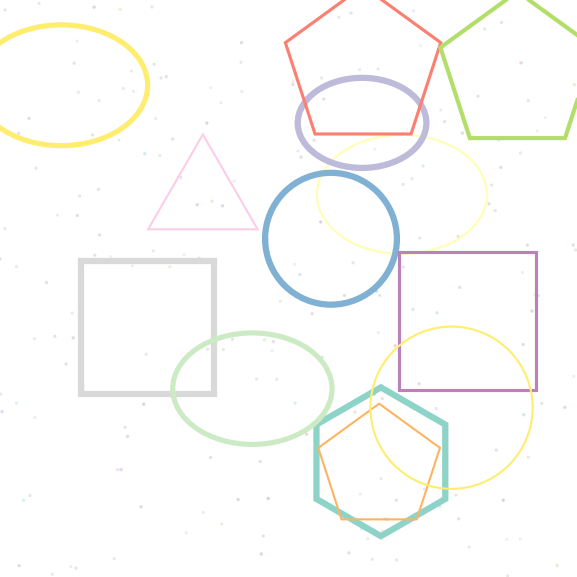[{"shape": "hexagon", "thickness": 3, "radius": 0.64, "center": [0.66, 0.2]}, {"shape": "oval", "thickness": 1, "radius": 0.74, "center": [0.696, 0.663]}, {"shape": "oval", "thickness": 3, "radius": 0.56, "center": [0.627, 0.786]}, {"shape": "pentagon", "thickness": 1.5, "radius": 0.71, "center": [0.629, 0.882]}, {"shape": "circle", "thickness": 3, "radius": 0.57, "center": [0.573, 0.586]}, {"shape": "pentagon", "thickness": 1, "radius": 0.55, "center": [0.656, 0.189]}, {"shape": "pentagon", "thickness": 2, "radius": 0.7, "center": [0.896, 0.873]}, {"shape": "triangle", "thickness": 1, "radius": 0.55, "center": [0.351, 0.657]}, {"shape": "square", "thickness": 3, "radius": 0.58, "center": [0.255, 0.433]}, {"shape": "square", "thickness": 1.5, "radius": 0.59, "center": [0.81, 0.443]}, {"shape": "oval", "thickness": 2.5, "radius": 0.69, "center": [0.437, 0.326]}, {"shape": "circle", "thickness": 1, "radius": 0.7, "center": [0.782, 0.293]}, {"shape": "oval", "thickness": 2.5, "radius": 0.75, "center": [0.106, 0.851]}]